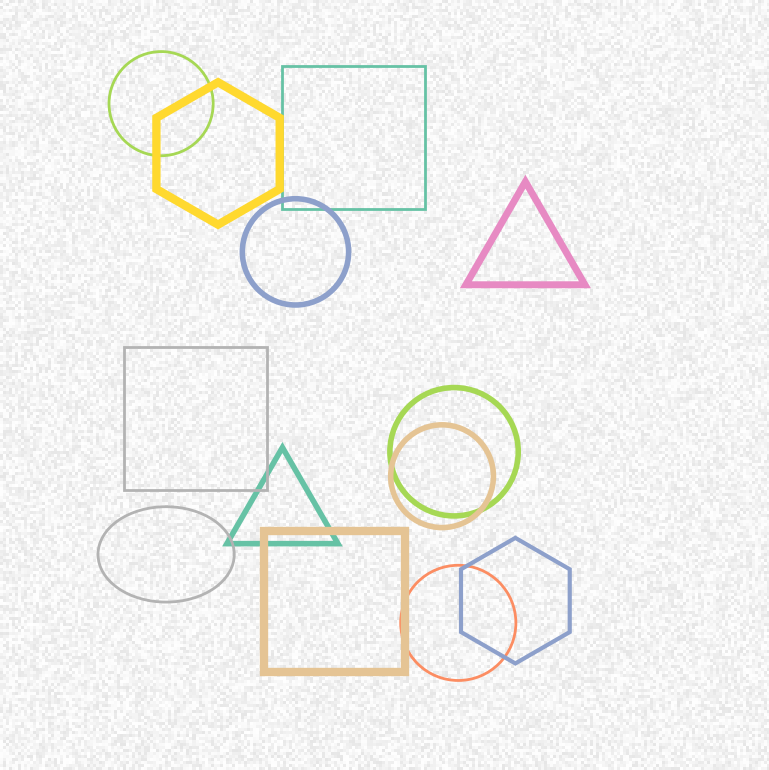[{"shape": "square", "thickness": 1, "radius": 0.46, "center": [0.459, 0.821]}, {"shape": "triangle", "thickness": 2, "radius": 0.42, "center": [0.367, 0.336]}, {"shape": "circle", "thickness": 1, "radius": 0.37, "center": [0.595, 0.191]}, {"shape": "circle", "thickness": 2, "radius": 0.35, "center": [0.384, 0.673]}, {"shape": "hexagon", "thickness": 1.5, "radius": 0.41, "center": [0.669, 0.22]}, {"shape": "triangle", "thickness": 2.5, "radius": 0.45, "center": [0.682, 0.675]}, {"shape": "circle", "thickness": 1, "radius": 0.34, "center": [0.209, 0.865]}, {"shape": "circle", "thickness": 2, "radius": 0.42, "center": [0.59, 0.413]}, {"shape": "hexagon", "thickness": 3, "radius": 0.46, "center": [0.283, 0.801]}, {"shape": "circle", "thickness": 2, "radius": 0.33, "center": [0.574, 0.382]}, {"shape": "square", "thickness": 3, "radius": 0.46, "center": [0.434, 0.219]}, {"shape": "oval", "thickness": 1, "radius": 0.44, "center": [0.216, 0.28]}, {"shape": "square", "thickness": 1, "radius": 0.46, "center": [0.254, 0.456]}]